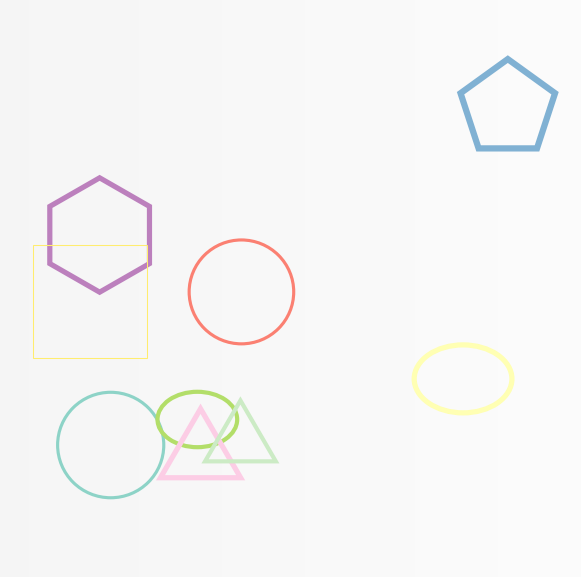[{"shape": "circle", "thickness": 1.5, "radius": 0.46, "center": [0.19, 0.229]}, {"shape": "oval", "thickness": 2.5, "radius": 0.42, "center": [0.797, 0.343]}, {"shape": "circle", "thickness": 1.5, "radius": 0.45, "center": [0.415, 0.494]}, {"shape": "pentagon", "thickness": 3, "radius": 0.43, "center": [0.874, 0.811]}, {"shape": "oval", "thickness": 2, "radius": 0.34, "center": [0.34, 0.273]}, {"shape": "triangle", "thickness": 2.5, "radius": 0.4, "center": [0.345, 0.212]}, {"shape": "hexagon", "thickness": 2.5, "radius": 0.5, "center": [0.171, 0.592]}, {"shape": "triangle", "thickness": 2, "radius": 0.35, "center": [0.414, 0.235]}, {"shape": "square", "thickness": 0.5, "radius": 0.49, "center": [0.155, 0.477]}]